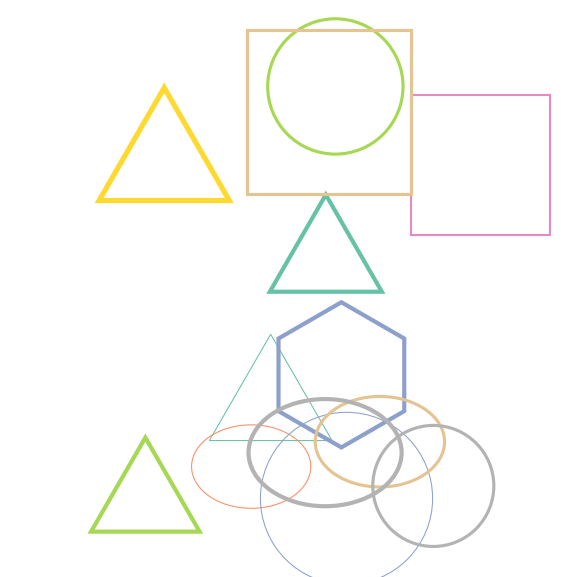[{"shape": "triangle", "thickness": 2, "radius": 0.56, "center": [0.564, 0.55]}, {"shape": "triangle", "thickness": 0.5, "radius": 0.61, "center": [0.469, 0.298]}, {"shape": "oval", "thickness": 0.5, "radius": 0.52, "center": [0.435, 0.191]}, {"shape": "hexagon", "thickness": 2, "radius": 0.63, "center": [0.591, 0.35]}, {"shape": "circle", "thickness": 0.5, "radius": 0.75, "center": [0.6, 0.136]}, {"shape": "square", "thickness": 1, "radius": 0.6, "center": [0.832, 0.713]}, {"shape": "circle", "thickness": 1.5, "radius": 0.59, "center": [0.581, 0.849]}, {"shape": "triangle", "thickness": 2, "radius": 0.54, "center": [0.252, 0.133]}, {"shape": "triangle", "thickness": 2.5, "radius": 0.65, "center": [0.284, 0.717]}, {"shape": "square", "thickness": 1.5, "radius": 0.71, "center": [0.57, 0.806]}, {"shape": "oval", "thickness": 1.5, "radius": 0.56, "center": [0.658, 0.234]}, {"shape": "oval", "thickness": 2, "radius": 0.66, "center": [0.563, 0.215]}, {"shape": "circle", "thickness": 1.5, "radius": 0.52, "center": [0.75, 0.158]}]